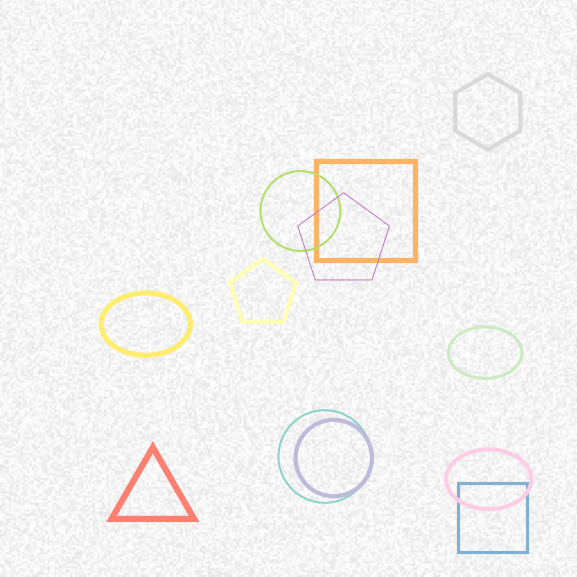[{"shape": "circle", "thickness": 1, "radius": 0.4, "center": [0.562, 0.209]}, {"shape": "pentagon", "thickness": 2, "radius": 0.3, "center": [0.455, 0.491]}, {"shape": "circle", "thickness": 2, "radius": 0.33, "center": [0.578, 0.206]}, {"shape": "triangle", "thickness": 3, "radius": 0.41, "center": [0.265, 0.142]}, {"shape": "square", "thickness": 1.5, "radius": 0.3, "center": [0.853, 0.103]}, {"shape": "square", "thickness": 2.5, "radius": 0.43, "center": [0.633, 0.635]}, {"shape": "circle", "thickness": 1, "radius": 0.35, "center": [0.52, 0.634]}, {"shape": "oval", "thickness": 2, "radius": 0.37, "center": [0.846, 0.169]}, {"shape": "hexagon", "thickness": 2, "radius": 0.33, "center": [0.845, 0.806]}, {"shape": "pentagon", "thickness": 0.5, "radius": 0.42, "center": [0.595, 0.582]}, {"shape": "oval", "thickness": 1.5, "radius": 0.32, "center": [0.84, 0.388]}, {"shape": "oval", "thickness": 2.5, "radius": 0.39, "center": [0.252, 0.438]}]